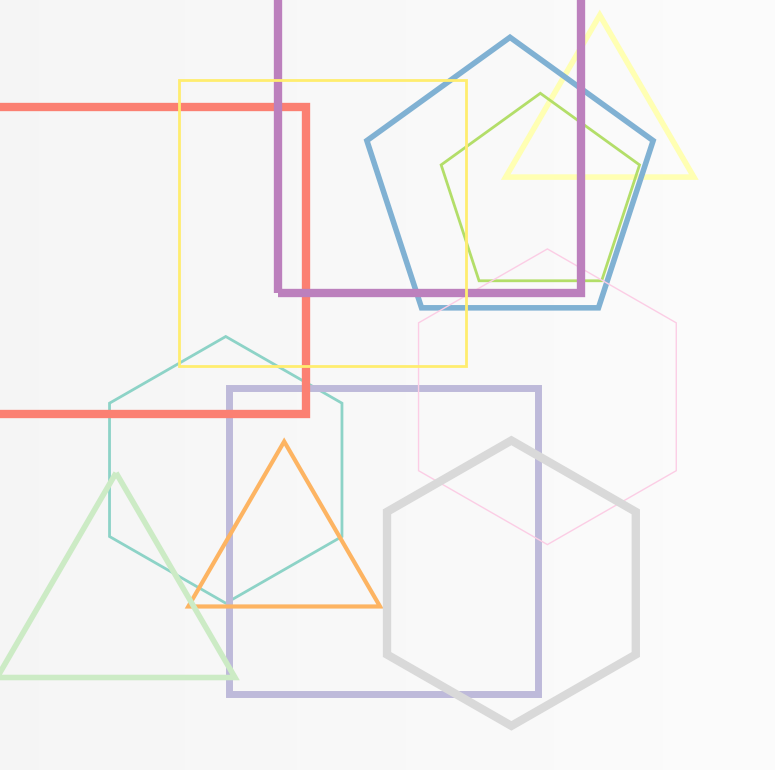[{"shape": "hexagon", "thickness": 1, "radius": 0.87, "center": [0.291, 0.39]}, {"shape": "triangle", "thickness": 2, "radius": 0.7, "center": [0.774, 0.84]}, {"shape": "square", "thickness": 2.5, "radius": 1.0, "center": [0.495, 0.298]}, {"shape": "square", "thickness": 3, "radius": 1.0, "center": [0.195, 0.662]}, {"shape": "pentagon", "thickness": 2, "radius": 0.97, "center": [0.658, 0.757]}, {"shape": "triangle", "thickness": 1.5, "radius": 0.71, "center": [0.367, 0.284]}, {"shape": "pentagon", "thickness": 1, "radius": 0.67, "center": [0.697, 0.744]}, {"shape": "hexagon", "thickness": 0.5, "radius": 0.96, "center": [0.706, 0.485]}, {"shape": "hexagon", "thickness": 3, "radius": 0.93, "center": [0.66, 0.243]}, {"shape": "square", "thickness": 3, "radius": 0.98, "center": [0.555, 0.815]}, {"shape": "triangle", "thickness": 2, "radius": 0.89, "center": [0.15, 0.209]}, {"shape": "square", "thickness": 1, "radius": 0.93, "center": [0.416, 0.71]}]